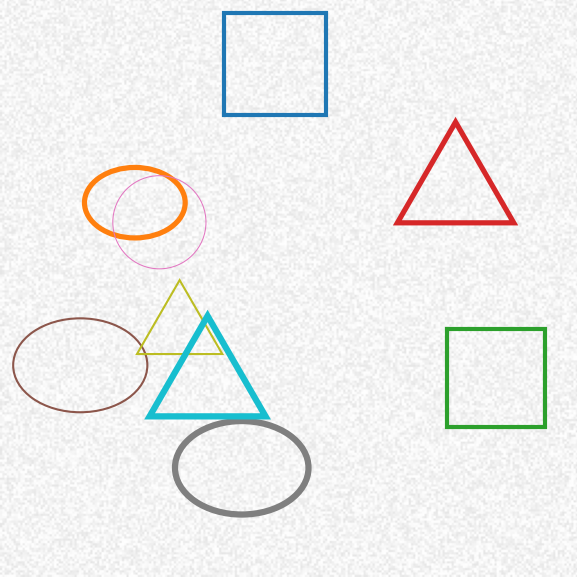[{"shape": "square", "thickness": 2, "radius": 0.44, "center": [0.477, 0.888]}, {"shape": "oval", "thickness": 2.5, "radius": 0.44, "center": [0.233, 0.648]}, {"shape": "square", "thickness": 2, "radius": 0.42, "center": [0.859, 0.344]}, {"shape": "triangle", "thickness": 2.5, "radius": 0.58, "center": [0.789, 0.671]}, {"shape": "oval", "thickness": 1, "radius": 0.58, "center": [0.139, 0.367]}, {"shape": "circle", "thickness": 0.5, "radius": 0.4, "center": [0.276, 0.614]}, {"shape": "oval", "thickness": 3, "radius": 0.58, "center": [0.419, 0.189]}, {"shape": "triangle", "thickness": 1, "radius": 0.43, "center": [0.311, 0.429]}, {"shape": "triangle", "thickness": 3, "radius": 0.58, "center": [0.359, 0.336]}]